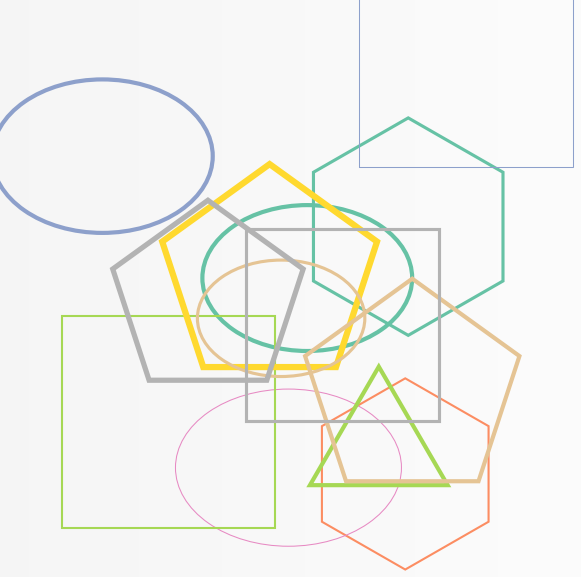[{"shape": "hexagon", "thickness": 1.5, "radius": 0.94, "center": [0.702, 0.607]}, {"shape": "oval", "thickness": 2, "radius": 0.9, "center": [0.529, 0.518]}, {"shape": "hexagon", "thickness": 1, "radius": 0.83, "center": [0.697, 0.178]}, {"shape": "oval", "thickness": 2, "radius": 0.95, "center": [0.176, 0.729]}, {"shape": "square", "thickness": 0.5, "radius": 0.92, "center": [0.802, 0.894]}, {"shape": "oval", "thickness": 0.5, "radius": 0.97, "center": [0.496, 0.189]}, {"shape": "square", "thickness": 1, "radius": 0.92, "center": [0.29, 0.268]}, {"shape": "triangle", "thickness": 2, "radius": 0.68, "center": [0.652, 0.227]}, {"shape": "pentagon", "thickness": 3, "radius": 0.97, "center": [0.464, 0.521]}, {"shape": "pentagon", "thickness": 2, "radius": 0.97, "center": [0.709, 0.323]}, {"shape": "oval", "thickness": 1.5, "radius": 0.72, "center": [0.484, 0.448]}, {"shape": "pentagon", "thickness": 2.5, "radius": 0.86, "center": [0.358, 0.48]}, {"shape": "square", "thickness": 1.5, "radius": 0.83, "center": [0.589, 0.436]}]